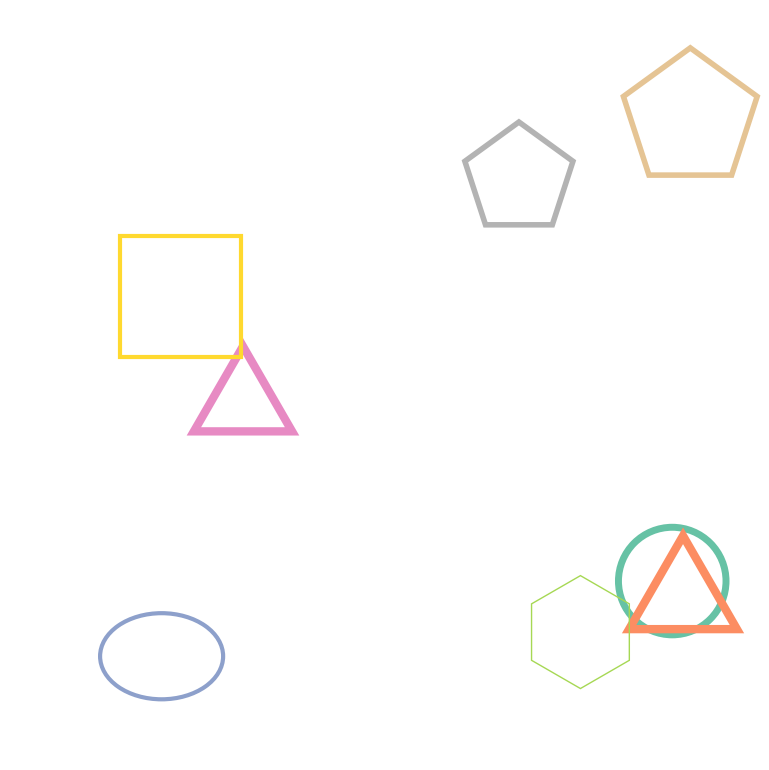[{"shape": "circle", "thickness": 2.5, "radius": 0.35, "center": [0.873, 0.245]}, {"shape": "triangle", "thickness": 3, "radius": 0.4, "center": [0.887, 0.223]}, {"shape": "oval", "thickness": 1.5, "radius": 0.4, "center": [0.21, 0.148]}, {"shape": "triangle", "thickness": 3, "radius": 0.37, "center": [0.316, 0.477]}, {"shape": "hexagon", "thickness": 0.5, "radius": 0.37, "center": [0.754, 0.179]}, {"shape": "square", "thickness": 1.5, "radius": 0.39, "center": [0.235, 0.615]}, {"shape": "pentagon", "thickness": 2, "radius": 0.46, "center": [0.896, 0.846]}, {"shape": "pentagon", "thickness": 2, "radius": 0.37, "center": [0.674, 0.768]}]